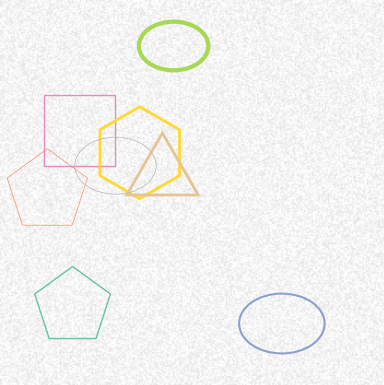[{"shape": "pentagon", "thickness": 1, "radius": 0.52, "center": [0.189, 0.204]}, {"shape": "pentagon", "thickness": 0.5, "radius": 0.55, "center": [0.123, 0.504]}, {"shape": "oval", "thickness": 1.5, "radius": 0.56, "center": [0.732, 0.16]}, {"shape": "square", "thickness": 1, "radius": 0.46, "center": [0.207, 0.661]}, {"shape": "oval", "thickness": 3, "radius": 0.45, "center": [0.451, 0.881]}, {"shape": "hexagon", "thickness": 2, "radius": 0.6, "center": [0.363, 0.603]}, {"shape": "triangle", "thickness": 2, "radius": 0.54, "center": [0.422, 0.547]}, {"shape": "oval", "thickness": 0.5, "radius": 0.53, "center": [0.3, 0.57]}]